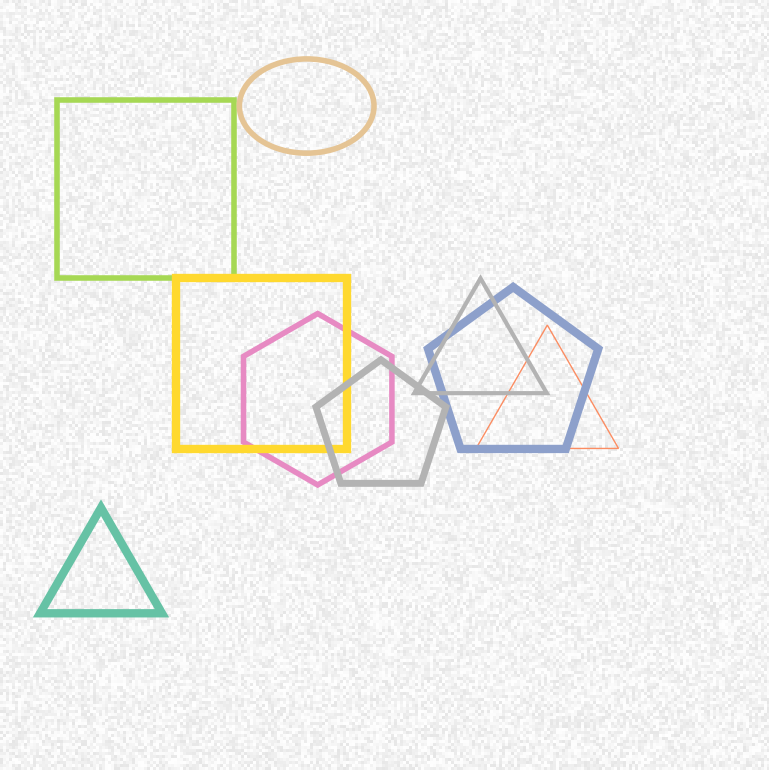[{"shape": "triangle", "thickness": 3, "radius": 0.46, "center": [0.131, 0.249]}, {"shape": "triangle", "thickness": 0.5, "radius": 0.53, "center": [0.711, 0.471]}, {"shape": "pentagon", "thickness": 3, "radius": 0.58, "center": [0.666, 0.511]}, {"shape": "hexagon", "thickness": 2, "radius": 0.56, "center": [0.413, 0.482]}, {"shape": "square", "thickness": 2, "radius": 0.57, "center": [0.189, 0.755]}, {"shape": "square", "thickness": 3, "radius": 0.56, "center": [0.34, 0.528]}, {"shape": "oval", "thickness": 2, "radius": 0.44, "center": [0.398, 0.862]}, {"shape": "pentagon", "thickness": 2.5, "radius": 0.44, "center": [0.495, 0.444]}, {"shape": "triangle", "thickness": 1.5, "radius": 0.5, "center": [0.624, 0.539]}]